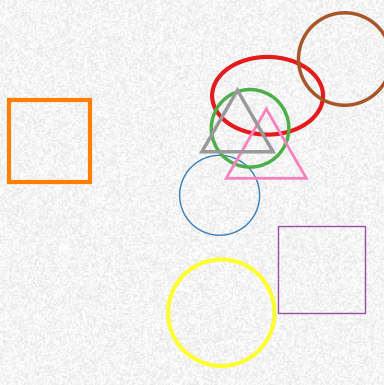[{"shape": "oval", "thickness": 3, "radius": 0.72, "center": [0.695, 0.751]}, {"shape": "circle", "thickness": 1, "radius": 0.52, "center": [0.57, 0.493]}, {"shape": "circle", "thickness": 2.5, "radius": 0.5, "center": [0.65, 0.667]}, {"shape": "square", "thickness": 1, "radius": 0.56, "center": [0.836, 0.301]}, {"shape": "square", "thickness": 3, "radius": 0.53, "center": [0.128, 0.634]}, {"shape": "circle", "thickness": 3, "radius": 0.69, "center": [0.575, 0.188]}, {"shape": "circle", "thickness": 2.5, "radius": 0.6, "center": [0.895, 0.847]}, {"shape": "triangle", "thickness": 2, "radius": 0.6, "center": [0.692, 0.597]}, {"shape": "triangle", "thickness": 2.5, "radius": 0.53, "center": [0.617, 0.659]}]